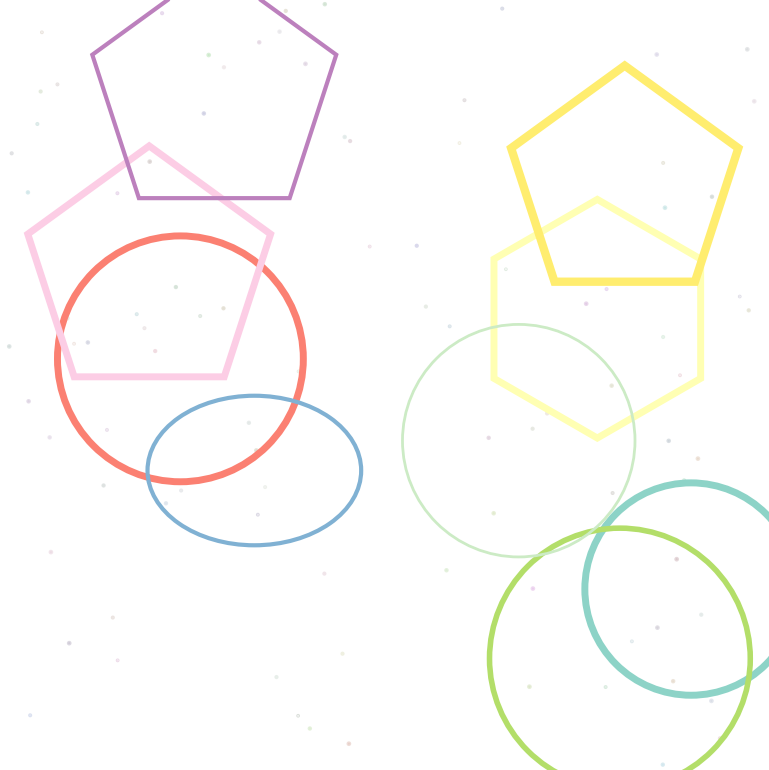[{"shape": "circle", "thickness": 2.5, "radius": 0.69, "center": [0.897, 0.235]}, {"shape": "hexagon", "thickness": 2.5, "radius": 0.77, "center": [0.776, 0.586]}, {"shape": "circle", "thickness": 2.5, "radius": 0.8, "center": [0.234, 0.534]}, {"shape": "oval", "thickness": 1.5, "radius": 0.69, "center": [0.33, 0.389]}, {"shape": "circle", "thickness": 2, "radius": 0.85, "center": [0.805, 0.145]}, {"shape": "pentagon", "thickness": 2.5, "radius": 0.83, "center": [0.194, 0.645]}, {"shape": "pentagon", "thickness": 1.5, "radius": 0.83, "center": [0.278, 0.877]}, {"shape": "circle", "thickness": 1, "radius": 0.75, "center": [0.674, 0.428]}, {"shape": "pentagon", "thickness": 3, "radius": 0.78, "center": [0.811, 0.76]}]